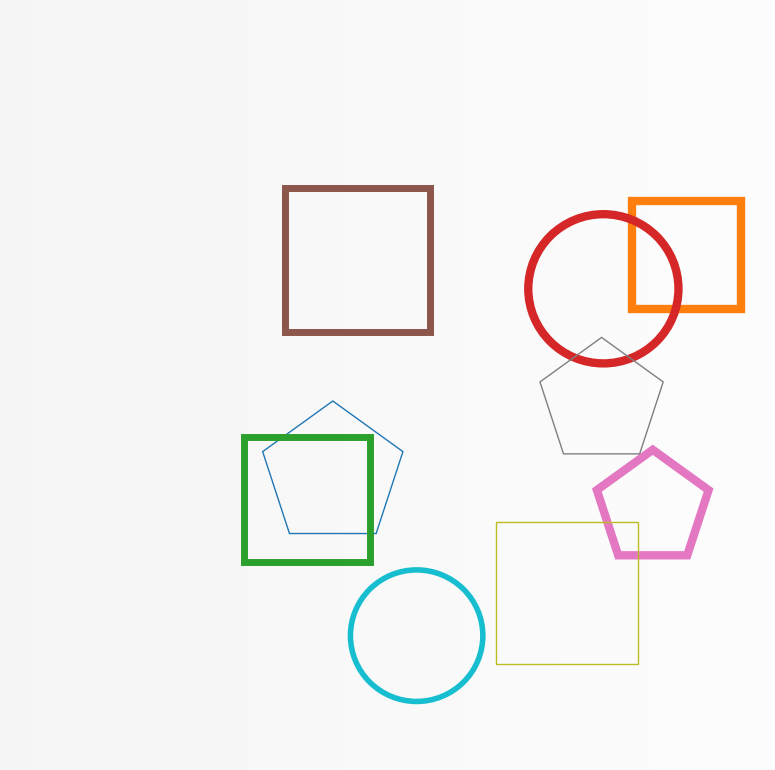[{"shape": "pentagon", "thickness": 0.5, "radius": 0.48, "center": [0.429, 0.384]}, {"shape": "square", "thickness": 3, "radius": 0.35, "center": [0.886, 0.669]}, {"shape": "square", "thickness": 2.5, "radius": 0.41, "center": [0.397, 0.351]}, {"shape": "circle", "thickness": 3, "radius": 0.48, "center": [0.779, 0.625]}, {"shape": "square", "thickness": 2.5, "radius": 0.47, "center": [0.461, 0.662]}, {"shape": "pentagon", "thickness": 3, "radius": 0.38, "center": [0.842, 0.34]}, {"shape": "pentagon", "thickness": 0.5, "radius": 0.42, "center": [0.776, 0.478]}, {"shape": "square", "thickness": 0.5, "radius": 0.46, "center": [0.732, 0.23]}, {"shape": "circle", "thickness": 2, "radius": 0.43, "center": [0.538, 0.174]}]